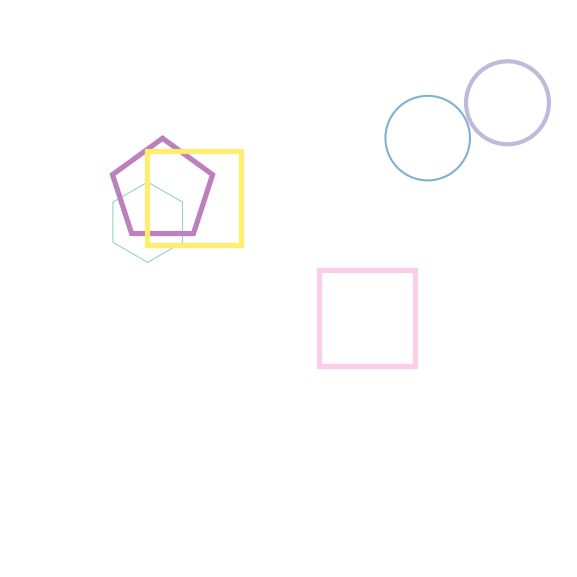[{"shape": "hexagon", "thickness": 0.5, "radius": 0.35, "center": [0.256, 0.614]}, {"shape": "circle", "thickness": 2, "radius": 0.36, "center": [0.879, 0.821]}, {"shape": "circle", "thickness": 1, "radius": 0.37, "center": [0.741, 0.76]}, {"shape": "square", "thickness": 2.5, "radius": 0.42, "center": [0.635, 0.449]}, {"shape": "pentagon", "thickness": 2.5, "radius": 0.46, "center": [0.281, 0.669]}, {"shape": "square", "thickness": 2.5, "radius": 0.41, "center": [0.336, 0.656]}]